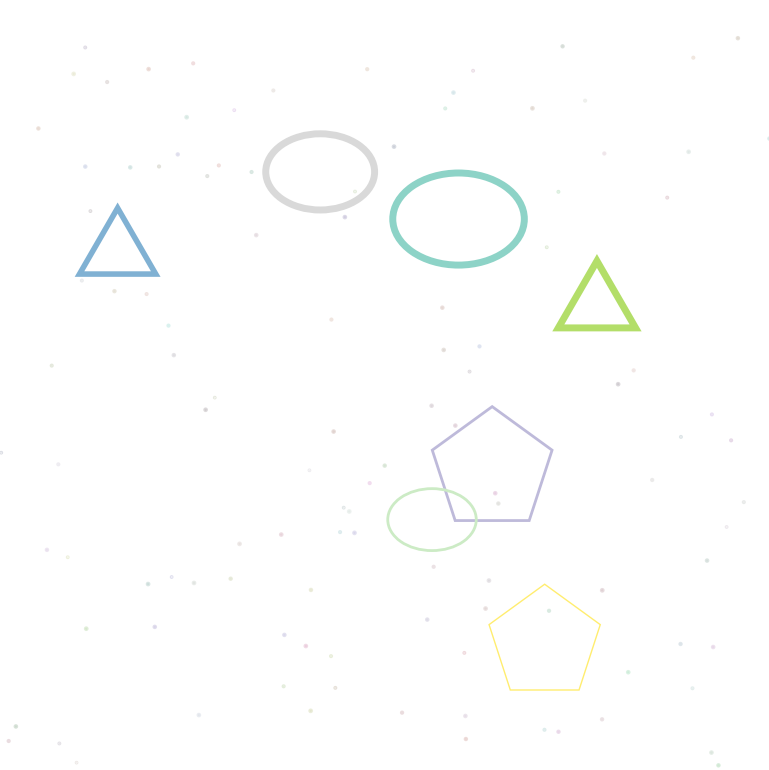[{"shape": "oval", "thickness": 2.5, "radius": 0.43, "center": [0.596, 0.716]}, {"shape": "pentagon", "thickness": 1, "radius": 0.41, "center": [0.639, 0.39]}, {"shape": "triangle", "thickness": 2, "radius": 0.29, "center": [0.153, 0.673]}, {"shape": "triangle", "thickness": 2.5, "radius": 0.29, "center": [0.775, 0.603]}, {"shape": "oval", "thickness": 2.5, "radius": 0.35, "center": [0.416, 0.777]}, {"shape": "oval", "thickness": 1, "radius": 0.29, "center": [0.561, 0.325]}, {"shape": "pentagon", "thickness": 0.5, "radius": 0.38, "center": [0.707, 0.165]}]